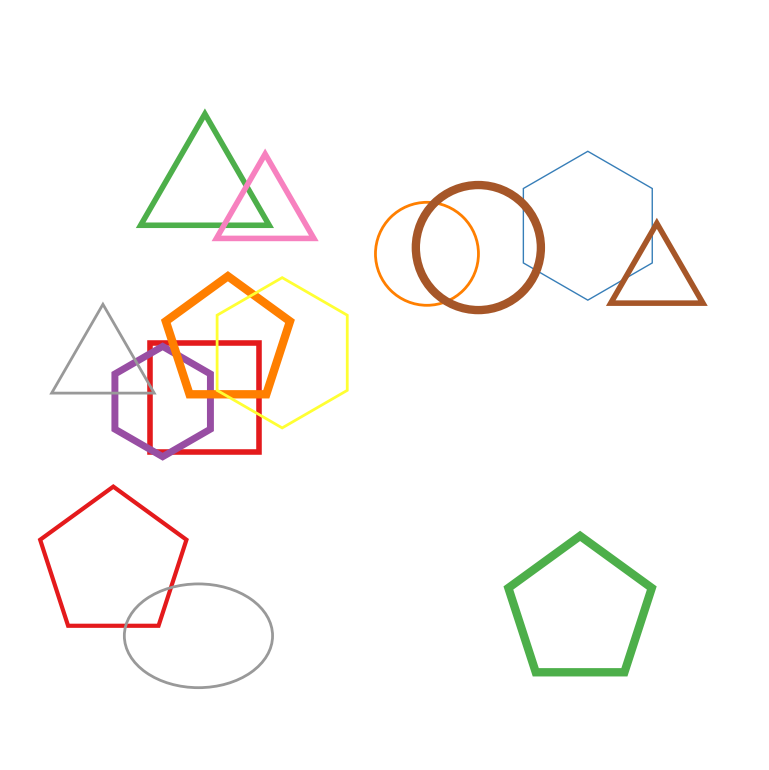[{"shape": "square", "thickness": 2, "radius": 0.35, "center": [0.266, 0.484]}, {"shape": "pentagon", "thickness": 1.5, "radius": 0.5, "center": [0.147, 0.268]}, {"shape": "hexagon", "thickness": 0.5, "radius": 0.48, "center": [0.763, 0.707]}, {"shape": "pentagon", "thickness": 3, "radius": 0.49, "center": [0.753, 0.206]}, {"shape": "triangle", "thickness": 2, "radius": 0.48, "center": [0.266, 0.756]}, {"shape": "hexagon", "thickness": 2.5, "radius": 0.36, "center": [0.211, 0.478]}, {"shape": "circle", "thickness": 1, "radius": 0.33, "center": [0.554, 0.67]}, {"shape": "pentagon", "thickness": 3, "radius": 0.42, "center": [0.296, 0.557]}, {"shape": "hexagon", "thickness": 1, "radius": 0.49, "center": [0.366, 0.542]}, {"shape": "circle", "thickness": 3, "radius": 0.41, "center": [0.621, 0.678]}, {"shape": "triangle", "thickness": 2, "radius": 0.35, "center": [0.853, 0.641]}, {"shape": "triangle", "thickness": 2, "radius": 0.37, "center": [0.344, 0.727]}, {"shape": "triangle", "thickness": 1, "radius": 0.38, "center": [0.134, 0.528]}, {"shape": "oval", "thickness": 1, "radius": 0.48, "center": [0.258, 0.174]}]